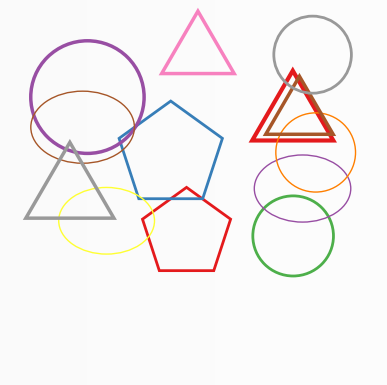[{"shape": "triangle", "thickness": 3, "radius": 0.6, "center": [0.756, 0.696]}, {"shape": "pentagon", "thickness": 2, "radius": 0.6, "center": [0.481, 0.394]}, {"shape": "pentagon", "thickness": 2, "radius": 0.7, "center": [0.441, 0.597]}, {"shape": "circle", "thickness": 2, "radius": 0.52, "center": [0.756, 0.387]}, {"shape": "oval", "thickness": 1, "radius": 0.62, "center": [0.781, 0.51]}, {"shape": "circle", "thickness": 2.5, "radius": 0.73, "center": [0.226, 0.748]}, {"shape": "circle", "thickness": 1, "radius": 0.51, "center": [0.815, 0.604]}, {"shape": "oval", "thickness": 1, "radius": 0.62, "center": [0.275, 0.427]}, {"shape": "oval", "thickness": 1, "radius": 0.67, "center": [0.213, 0.67]}, {"shape": "triangle", "thickness": 2.5, "radius": 0.5, "center": [0.773, 0.701]}, {"shape": "triangle", "thickness": 2.5, "radius": 0.54, "center": [0.511, 0.863]}, {"shape": "circle", "thickness": 2, "radius": 0.5, "center": [0.807, 0.858]}, {"shape": "triangle", "thickness": 2.5, "radius": 0.66, "center": [0.18, 0.499]}]